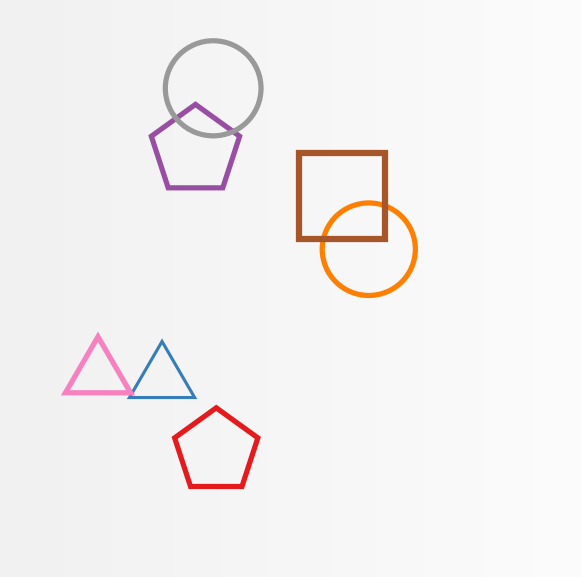[{"shape": "pentagon", "thickness": 2.5, "radius": 0.38, "center": [0.372, 0.218]}, {"shape": "triangle", "thickness": 1.5, "radius": 0.32, "center": [0.279, 0.343]}, {"shape": "pentagon", "thickness": 2.5, "radius": 0.4, "center": [0.336, 0.739]}, {"shape": "circle", "thickness": 2.5, "radius": 0.4, "center": [0.634, 0.568]}, {"shape": "square", "thickness": 3, "radius": 0.37, "center": [0.589, 0.659]}, {"shape": "triangle", "thickness": 2.5, "radius": 0.32, "center": [0.169, 0.351]}, {"shape": "circle", "thickness": 2.5, "radius": 0.41, "center": [0.367, 0.846]}]